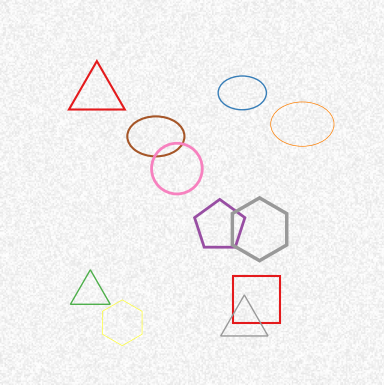[{"shape": "triangle", "thickness": 1.5, "radius": 0.42, "center": [0.252, 0.757]}, {"shape": "square", "thickness": 1.5, "radius": 0.3, "center": [0.666, 0.222]}, {"shape": "oval", "thickness": 1, "radius": 0.31, "center": [0.629, 0.759]}, {"shape": "triangle", "thickness": 1, "radius": 0.3, "center": [0.235, 0.24]}, {"shape": "pentagon", "thickness": 2, "radius": 0.34, "center": [0.571, 0.413]}, {"shape": "oval", "thickness": 0.5, "radius": 0.41, "center": [0.785, 0.678]}, {"shape": "hexagon", "thickness": 0.5, "radius": 0.3, "center": [0.318, 0.162]}, {"shape": "oval", "thickness": 1.5, "radius": 0.37, "center": [0.405, 0.646]}, {"shape": "circle", "thickness": 2, "radius": 0.33, "center": [0.46, 0.562]}, {"shape": "hexagon", "thickness": 2.5, "radius": 0.41, "center": [0.674, 0.404]}, {"shape": "triangle", "thickness": 1, "radius": 0.35, "center": [0.635, 0.163]}]